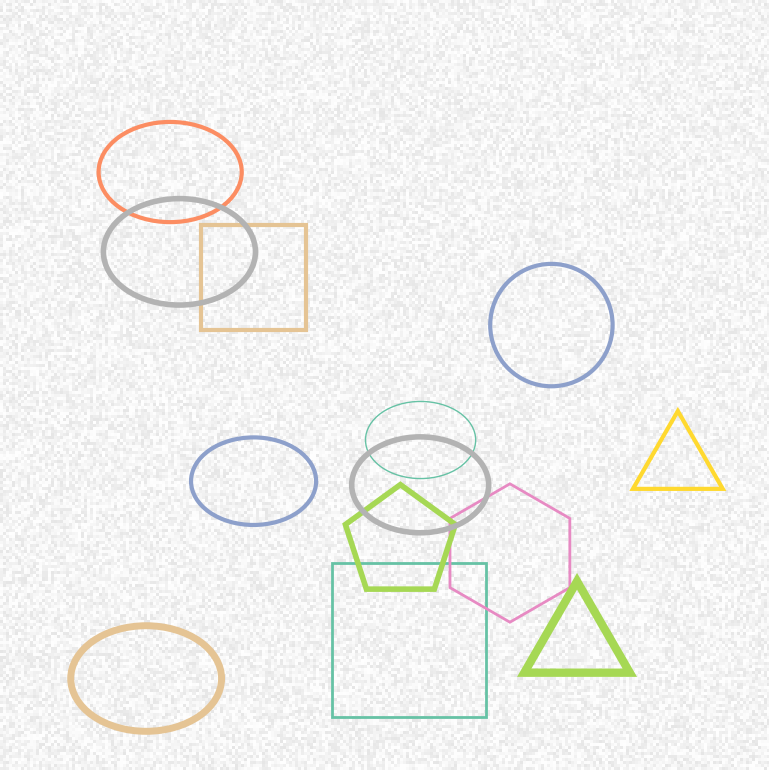[{"shape": "square", "thickness": 1, "radius": 0.5, "center": [0.531, 0.169]}, {"shape": "oval", "thickness": 0.5, "radius": 0.36, "center": [0.546, 0.429]}, {"shape": "oval", "thickness": 1.5, "radius": 0.46, "center": [0.221, 0.777]}, {"shape": "oval", "thickness": 1.5, "radius": 0.41, "center": [0.329, 0.375]}, {"shape": "circle", "thickness": 1.5, "radius": 0.4, "center": [0.716, 0.578]}, {"shape": "hexagon", "thickness": 1, "radius": 0.45, "center": [0.662, 0.282]}, {"shape": "pentagon", "thickness": 2, "radius": 0.38, "center": [0.52, 0.296]}, {"shape": "triangle", "thickness": 3, "radius": 0.4, "center": [0.749, 0.166]}, {"shape": "triangle", "thickness": 1.5, "radius": 0.34, "center": [0.88, 0.399]}, {"shape": "oval", "thickness": 2.5, "radius": 0.49, "center": [0.19, 0.119]}, {"shape": "square", "thickness": 1.5, "radius": 0.34, "center": [0.33, 0.64]}, {"shape": "oval", "thickness": 2, "radius": 0.44, "center": [0.546, 0.37]}, {"shape": "oval", "thickness": 2, "radius": 0.49, "center": [0.233, 0.673]}]